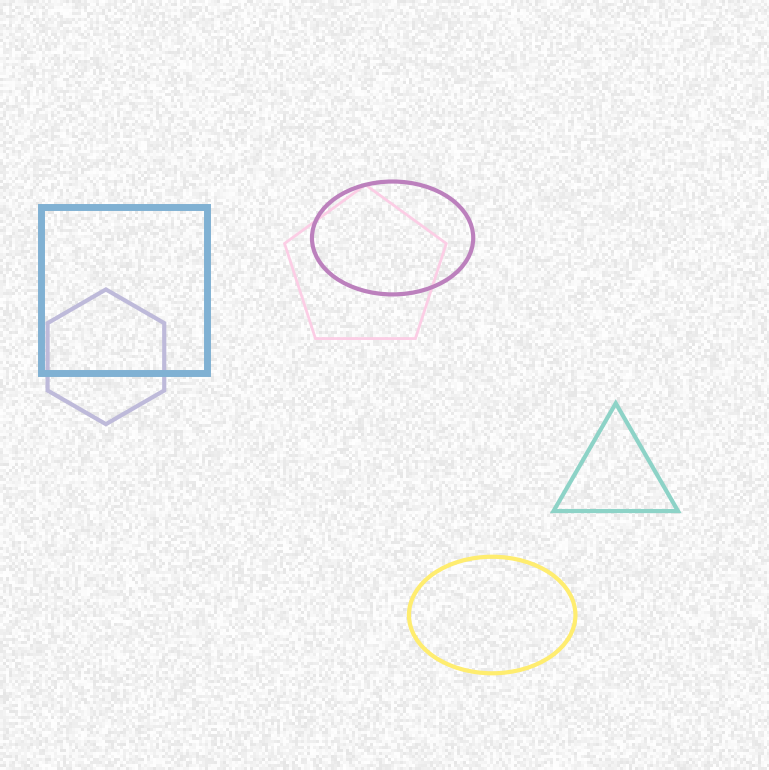[{"shape": "triangle", "thickness": 1.5, "radius": 0.47, "center": [0.8, 0.383]}, {"shape": "hexagon", "thickness": 1.5, "radius": 0.44, "center": [0.138, 0.537]}, {"shape": "square", "thickness": 2.5, "radius": 0.54, "center": [0.161, 0.624]}, {"shape": "pentagon", "thickness": 1, "radius": 0.55, "center": [0.475, 0.65]}, {"shape": "oval", "thickness": 1.5, "radius": 0.52, "center": [0.51, 0.691]}, {"shape": "oval", "thickness": 1.5, "radius": 0.54, "center": [0.639, 0.201]}]